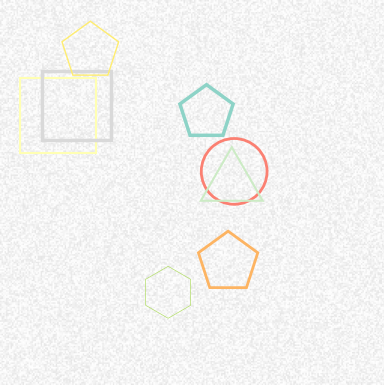[{"shape": "pentagon", "thickness": 2.5, "radius": 0.36, "center": [0.536, 0.707]}, {"shape": "square", "thickness": 1.5, "radius": 0.49, "center": [0.151, 0.699]}, {"shape": "circle", "thickness": 2, "radius": 0.43, "center": [0.608, 0.555]}, {"shape": "pentagon", "thickness": 2, "radius": 0.41, "center": [0.592, 0.318]}, {"shape": "hexagon", "thickness": 0.5, "radius": 0.34, "center": [0.437, 0.241]}, {"shape": "square", "thickness": 2.5, "radius": 0.45, "center": [0.2, 0.727]}, {"shape": "triangle", "thickness": 1.5, "radius": 0.46, "center": [0.602, 0.525]}, {"shape": "pentagon", "thickness": 1, "radius": 0.39, "center": [0.235, 0.867]}]